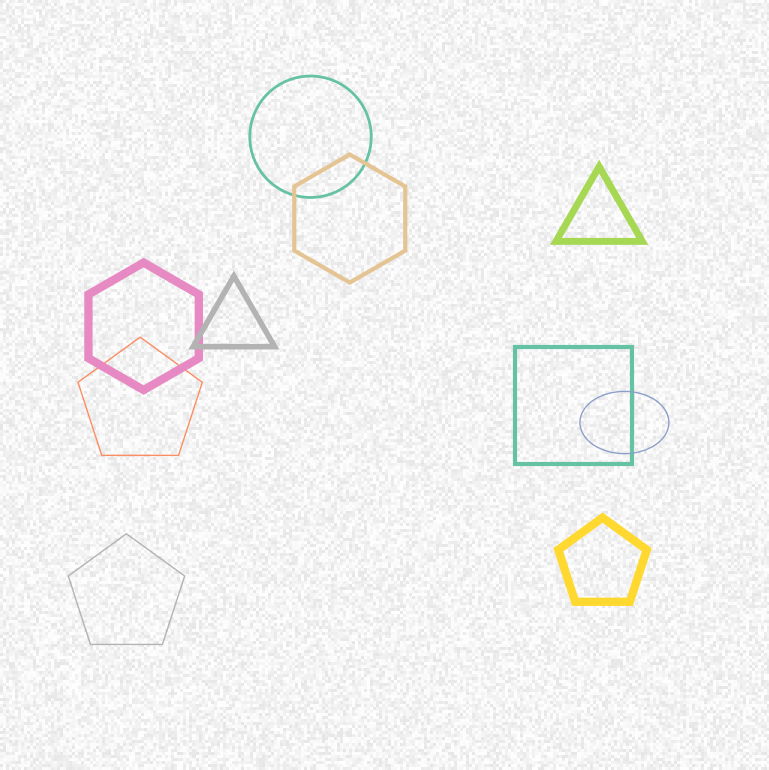[{"shape": "circle", "thickness": 1, "radius": 0.39, "center": [0.403, 0.822]}, {"shape": "square", "thickness": 1.5, "radius": 0.38, "center": [0.745, 0.474]}, {"shape": "pentagon", "thickness": 0.5, "radius": 0.42, "center": [0.182, 0.477]}, {"shape": "oval", "thickness": 0.5, "radius": 0.29, "center": [0.811, 0.451]}, {"shape": "hexagon", "thickness": 3, "radius": 0.41, "center": [0.187, 0.576]}, {"shape": "triangle", "thickness": 2.5, "radius": 0.32, "center": [0.778, 0.719]}, {"shape": "pentagon", "thickness": 3, "radius": 0.3, "center": [0.783, 0.267]}, {"shape": "hexagon", "thickness": 1.5, "radius": 0.42, "center": [0.454, 0.716]}, {"shape": "pentagon", "thickness": 0.5, "radius": 0.4, "center": [0.164, 0.227]}, {"shape": "triangle", "thickness": 2, "radius": 0.31, "center": [0.304, 0.58]}]